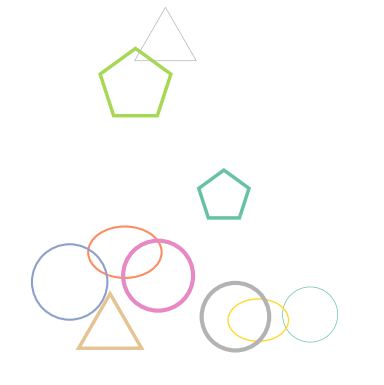[{"shape": "circle", "thickness": 0.5, "radius": 0.36, "center": [0.806, 0.183]}, {"shape": "pentagon", "thickness": 2.5, "radius": 0.34, "center": [0.582, 0.49]}, {"shape": "oval", "thickness": 1.5, "radius": 0.48, "center": [0.324, 0.345]}, {"shape": "circle", "thickness": 1.5, "radius": 0.49, "center": [0.181, 0.268]}, {"shape": "circle", "thickness": 3, "radius": 0.45, "center": [0.411, 0.284]}, {"shape": "pentagon", "thickness": 2.5, "radius": 0.48, "center": [0.352, 0.778]}, {"shape": "oval", "thickness": 1, "radius": 0.39, "center": [0.671, 0.169]}, {"shape": "triangle", "thickness": 2.5, "radius": 0.47, "center": [0.286, 0.143]}, {"shape": "circle", "thickness": 3, "radius": 0.44, "center": [0.611, 0.177]}, {"shape": "triangle", "thickness": 0.5, "radius": 0.46, "center": [0.43, 0.889]}]